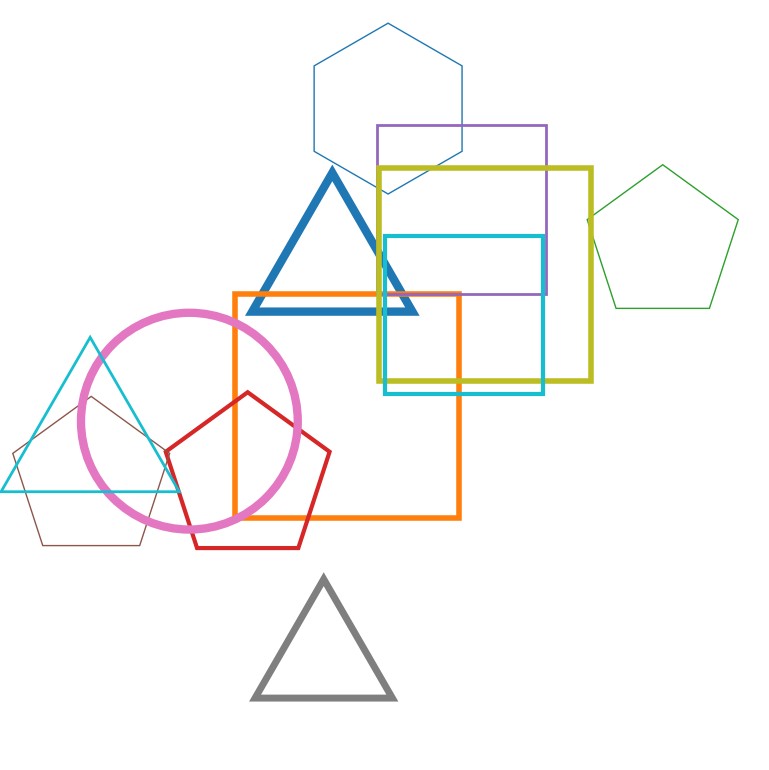[{"shape": "hexagon", "thickness": 0.5, "radius": 0.55, "center": [0.504, 0.859]}, {"shape": "triangle", "thickness": 3, "radius": 0.6, "center": [0.432, 0.655]}, {"shape": "square", "thickness": 2, "radius": 0.73, "center": [0.45, 0.473]}, {"shape": "pentagon", "thickness": 0.5, "radius": 0.52, "center": [0.861, 0.683]}, {"shape": "pentagon", "thickness": 1.5, "radius": 0.56, "center": [0.322, 0.379]}, {"shape": "square", "thickness": 1, "radius": 0.55, "center": [0.599, 0.728]}, {"shape": "pentagon", "thickness": 0.5, "radius": 0.54, "center": [0.118, 0.378]}, {"shape": "circle", "thickness": 3, "radius": 0.7, "center": [0.246, 0.453]}, {"shape": "triangle", "thickness": 2.5, "radius": 0.51, "center": [0.42, 0.145]}, {"shape": "square", "thickness": 2, "radius": 0.69, "center": [0.63, 0.643]}, {"shape": "triangle", "thickness": 1, "radius": 0.67, "center": [0.117, 0.428]}, {"shape": "square", "thickness": 1.5, "radius": 0.51, "center": [0.602, 0.591]}]